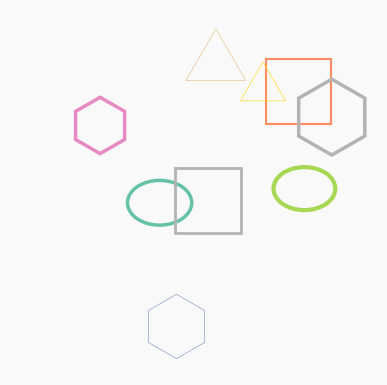[{"shape": "oval", "thickness": 2.5, "radius": 0.41, "center": [0.412, 0.473]}, {"shape": "square", "thickness": 1.5, "radius": 0.42, "center": [0.771, 0.762]}, {"shape": "hexagon", "thickness": 0.5, "radius": 0.42, "center": [0.456, 0.152]}, {"shape": "hexagon", "thickness": 2.5, "radius": 0.37, "center": [0.258, 0.674]}, {"shape": "oval", "thickness": 3, "radius": 0.4, "center": [0.786, 0.51]}, {"shape": "triangle", "thickness": 0.5, "radius": 0.34, "center": [0.679, 0.772]}, {"shape": "triangle", "thickness": 0.5, "radius": 0.45, "center": [0.557, 0.836]}, {"shape": "hexagon", "thickness": 2.5, "radius": 0.49, "center": [0.856, 0.696]}, {"shape": "square", "thickness": 2, "radius": 0.43, "center": [0.537, 0.479]}]